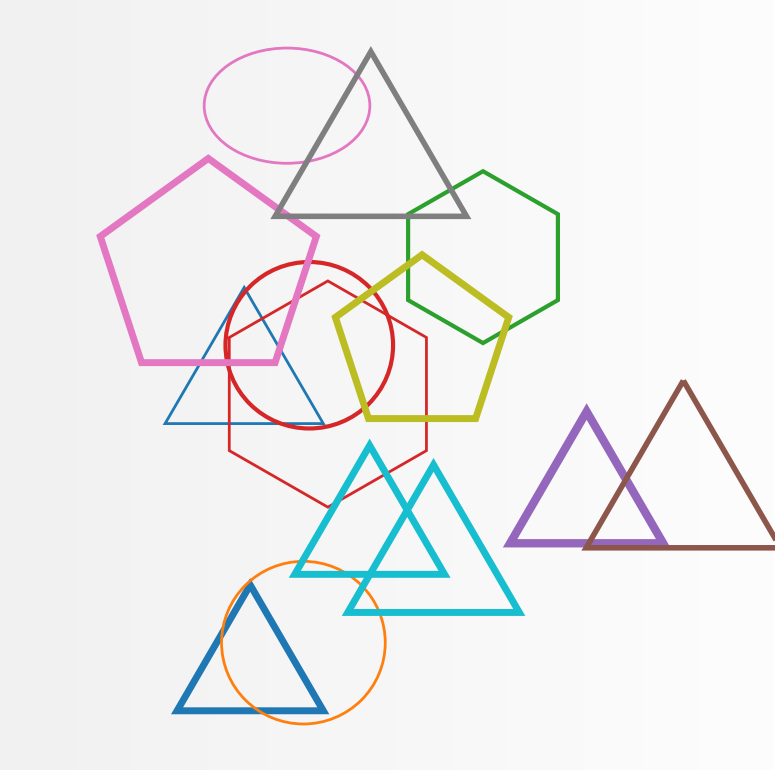[{"shape": "triangle", "thickness": 2.5, "radius": 0.54, "center": [0.323, 0.131]}, {"shape": "triangle", "thickness": 1, "radius": 0.59, "center": [0.315, 0.509]}, {"shape": "circle", "thickness": 1, "radius": 0.53, "center": [0.391, 0.165]}, {"shape": "hexagon", "thickness": 1.5, "radius": 0.56, "center": [0.623, 0.666]}, {"shape": "circle", "thickness": 1.5, "radius": 0.54, "center": [0.399, 0.552]}, {"shape": "hexagon", "thickness": 1, "radius": 0.73, "center": [0.423, 0.488]}, {"shape": "triangle", "thickness": 3, "radius": 0.57, "center": [0.757, 0.351]}, {"shape": "triangle", "thickness": 2, "radius": 0.72, "center": [0.882, 0.361]}, {"shape": "oval", "thickness": 1, "radius": 0.53, "center": [0.37, 0.863]}, {"shape": "pentagon", "thickness": 2.5, "radius": 0.73, "center": [0.269, 0.648]}, {"shape": "triangle", "thickness": 2, "radius": 0.71, "center": [0.479, 0.79]}, {"shape": "pentagon", "thickness": 2.5, "radius": 0.59, "center": [0.545, 0.552]}, {"shape": "triangle", "thickness": 2.5, "radius": 0.64, "center": [0.559, 0.269]}, {"shape": "triangle", "thickness": 2.5, "radius": 0.56, "center": [0.477, 0.31]}]